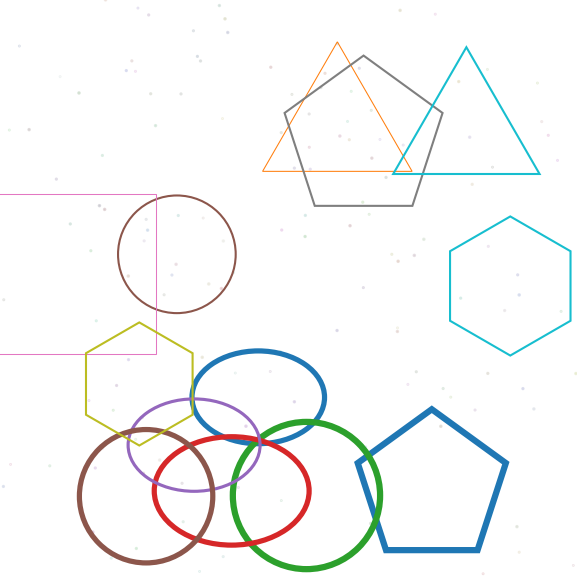[{"shape": "pentagon", "thickness": 3, "radius": 0.67, "center": [0.748, 0.156]}, {"shape": "oval", "thickness": 2.5, "radius": 0.57, "center": [0.447, 0.311]}, {"shape": "triangle", "thickness": 0.5, "radius": 0.75, "center": [0.584, 0.777]}, {"shape": "circle", "thickness": 3, "radius": 0.64, "center": [0.531, 0.141]}, {"shape": "oval", "thickness": 2.5, "radius": 0.67, "center": [0.401, 0.149]}, {"shape": "oval", "thickness": 1.5, "radius": 0.57, "center": [0.336, 0.228]}, {"shape": "circle", "thickness": 2.5, "radius": 0.58, "center": [0.253, 0.14]}, {"shape": "circle", "thickness": 1, "radius": 0.51, "center": [0.306, 0.559]}, {"shape": "square", "thickness": 0.5, "radius": 0.69, "center": [0.132, 0.525]}, {"shape": "pentagon", "thickness": 1, "radius": 0.72, "center": [0.63, 0.759]}, {"shape": "hexagon", "thickness": 1, "radius": 0.53, "center": [0.241, 0.334]}, {"shape": "triangle", "thickness": 1, "radius": 0.73, "center": [0.808, 0.771]}, {"shape": "hexagon", "thickness": 1, "radius": 0.6, "center": [0.884, 0.504]}]